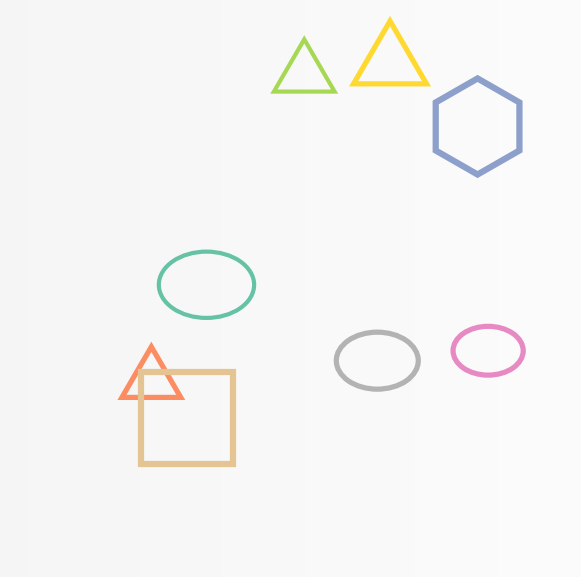[{"shape": "oval", "thickness": 2, "radius": 0.41, "center": [0.355, 0.506]}, {"shape": "triangle", "thickness": 2.5, "radius": 0.29, "center": [0.26, 0.34]}, {"shape": "hexagon", "thickness": 3, "radius": 0.42, "center": [0.822, 0.78]}, {"shape": "oval", "thickness": 2.5, "radius": 0.3, "center": [0.84, 0.392]}, {"shape": "triangle", "thickness": 2, "radius": 0.3, "center": [0.523, 0.871]}, {"shape": "triangle", "thickness": 2.5, "radius": 0.36, "center": [0.671, 0.89]}, {"shape": "square", "thickness": 3, "radius": 0.4, "center": [0.322, 0.275]}, {"shape": "oval", "thickness": 2.5, "radius": 0.35, "center": [0.649, 0.375]}]